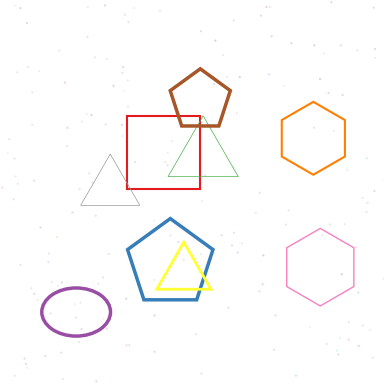[{"shape": "square", "thickness": 1.5, "radius": 0.47, "center": [0.426, 0.605]}, {"shape": "pentagon", "thickness": 2.5, "radius": 0.58, "center": [0.442, 0.316]}, {"shape": "triangle", "thickness": 0.5, "radius": 0.53, "center": [0.528, 0.594]}, {"shape": "oval", "thickness": 2.5, "radius": 0.45, "center": [0.198, 0.19]}, {"shape": "hexagon", "thickness": 1.5, "radius": 0.47, "center": [0.814, 0.641]}, {"shape": "triangle", "thickness": 2, "radius": 0.41, "center": [0.478, 0.289]}, {"shape": "pentagon", "thickness": 2.5, "radius": 0.41, "center": [0.52, 0.739]}, {"shape": "hexagon", "thickness": 1, "radius": 0.5, "center": [0.832, 0.306]}, {"shape": "triangle", "thickness": 0.5, "radius": 0.44, "center": [0.286, 0.511]}]